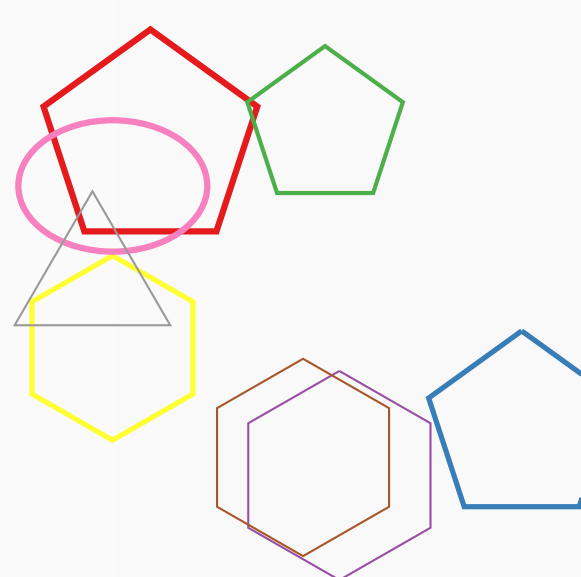[{"shape": "pentagon", "thickness": 3, "radius": 0.97, "center": [0.259, 0.755]}, {"shape": "pentagon", "thickness": 2.5, "radius": 0.84, "center": [0.898, 0.258]}, {"shape": "pentagon", "thickness": 2, "radius": 0.7, "center": [0.559, 0.779]}, {"shape": "hexagon", "thickness": 1, "radius": 0.91, "center": [0.584, 0.176]}, {"shape": "hexagon", "thickness": 2.5, "radius": 0.8, "center": [0.193, 0.397]}, {"shape": "hexagon", "thickness": 1, "radius": 0.85, "center": [0.521, 0.207]}, {"shape": "oval", "thickness": 3, "radius": 0.81, "center": [0.194, 0.677]}, {"shape": "triangle", "thickness": 1, "radius": 0.77, "center": [0.159, 0.513]}]